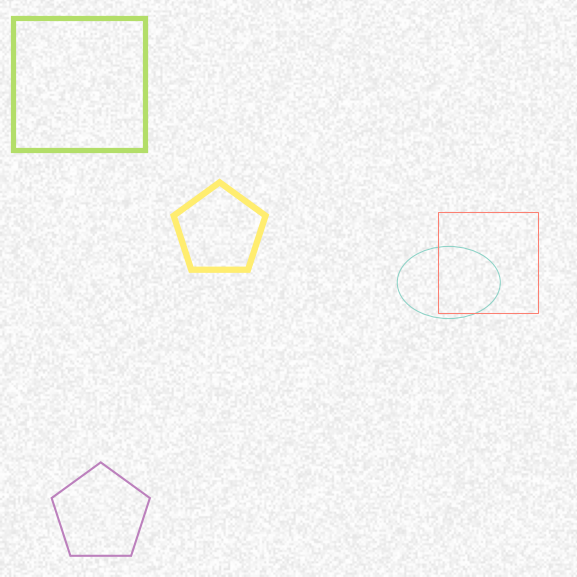[{"shape": "oval", "thickness": 0.5, "radius": 0.45, "center": [0.777, 0.51]}, {"shape": "square", "thickness": 0.5, "radius": 0.43, "center": [0.846, 0.545]}, {"shape": "square", "thickness": 2.5, "radius": 0.57, "center": [0.137, 0.854]}, {"shape": "pentagon", "thickness": 1, "radius": 0.45, "center": [0.174, 0.109]}, {"shape": "pentagon", "thickness": 3, "radius": 0.42, "center": [0.38, 0.6]}]